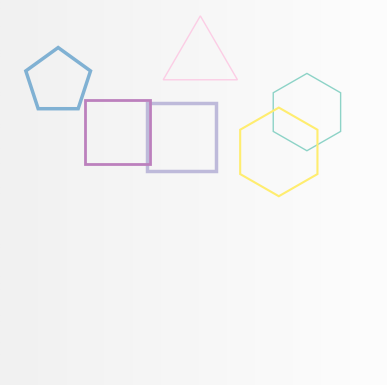[{"shape": "hexagon", "thickness": 1, "radius": 0.5, "center": [0.792, 0.709]}, {"shape": "square", "thickness": 2.5, "radius": 0.44, "center": [0.469, 0.645]}, {"shape": "pentagon", "thickness": 2.5, "radius": 0.44, "center": [0.15, 0.789]}, {"shape": "triangle", "thickness": 1, "radius": 0.55, "center": [0.517, 0.848]}, {"shape": "square", "thickness": 2, "radius": 0.42, "center": [0.303, 0.657]}, {"shape": "hexagon", "thickness": 1.5, "radius": 0.58, "center": [0.72, 0.605]}]